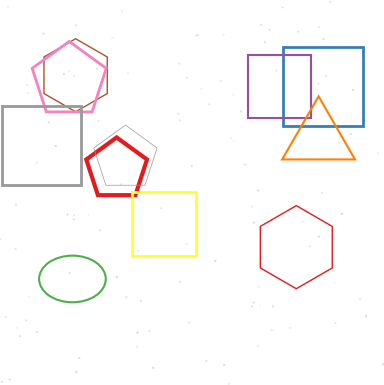[{"shape": "hexagon", "thickness": 1, "radius": 0.54, "center": [0.77, 0.358]}, {"shape": "pentagon", "thickness": 3, "radius": 0.41, "center": [0.303, 0.56]}, {"shape": "square", "thickness": 2, "radius": 0.52, "center": [0.839, 0.775]}, {"shape": "oval", "thickness": 1.5, "radius": 0.43, "center": [0.188, 0.275]}, {"shape": "square", "thickness": 1.5, "radius": 0.41, "center": [0.725, 0.776]}, {"shape": "triangle", "thickness": 1.5, "radius": 0.55, "center": [0.828, 0.64]}, {"shape": "square", "thickness": 2, "radius": 0.42, "center": [0.426, 0.419]}, {"shape": "hexagon", "thickness": 1, "radius": 0.47, "center": [0.196, 0.805]}, {"shape": "pentagon", "thickness": 2, "radius": 0.51, "center": [0.18, 0.791]}, {"shape": "pentagon", "thickness": 0.5, "radius": 0.43, "center": [0.326, 0.589]}, {"shape": "square", "thickness": 2, "radius": 0.51, "center": [0.108, 0.622]}]